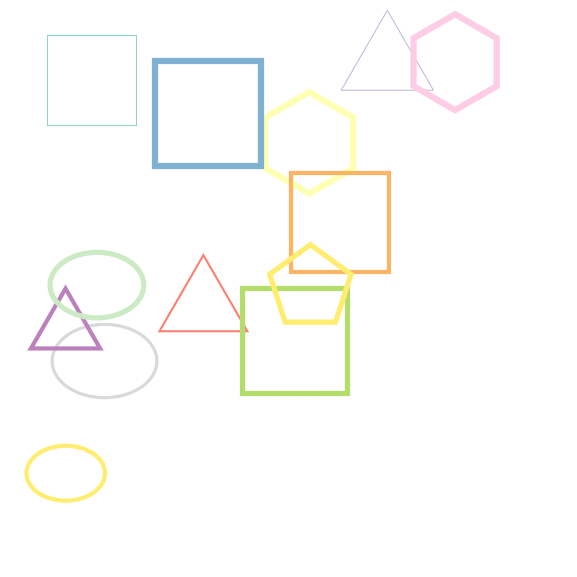[{"shape": "square", "thickness": 0.5, "radius": 0.39, "center": [0.158, 0.861]}, {"shape": "hexagon", "thickness": 3, "radius": 0.44, "center": [0.535, 0.752]}, {"shape": "triangle", "thickness": 0.5, "radius": 0.46, "center": [0.671, 0.889]}, {"shape": "triangle", "thickness": 1, "radius": 0.44, "center": [0.352, 0.469]}, {"shape": "square", "thickness": 3, "radius": 0.46, "center": [0.36, 0.802]}, {"shape": "square", "thickness": 2, "radius": 0.43, "center": [0.588, 0.614]}, {"shape": "square", "thickness": 2.5, "radius": 0.45, "center": [0.51, 0.409]}, {"shape": "hexagon", "thickness": 3, "radius": 0.42, "center": [0.788, 0.891]}, {"shape": "oval", "thickness": 1.5, "radius": 0.45, "center": [0.181, 0.374]}, {"shape": "triangle", "thickness": 2, "radius": 0.35, "center": [0.113, 0.43]}, {"shape": "oval", "thickness": 2.5, "radius": 0.41, "center": [0.168, 0.505]}, {"shape": "oval", "thickness": 2, "radius": 0.34, "center": [0.114, 0.18]}, {"shape": "pentagon", "thickness": 2.5, "radius": 0.37, "center": [0.537, 0.501]}]